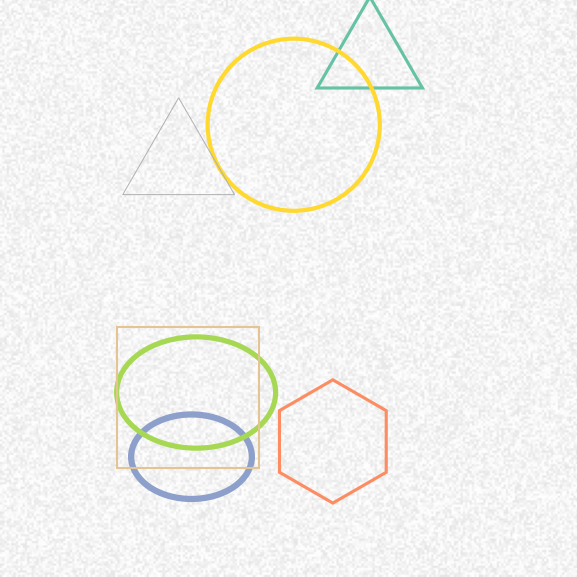[{"shape": "triangle", "thickness": 1.5, "radius": 0.53, "center": [0.64, 0.899]}, {"shape": "hexagon", "thickness": 1.5, "radius": 0.53, "center": [0.576, 0.235]}, {"shape": "oval", "thickness": 3, "radius": 0.52, "center": [0.332, 0.208]}, {"shape": "oval", "thickness": 2.5, "radius": 0.69, "center": [0.34, 0.319]}, {"shape": "circle", "thickness": 2, "radius": 0.75, "center": [0.509, 0.783]}, {"shape": "square", "thickness": 1, "radius": 0.61, "center": [0.325, 0.311]}, {"shape": "triangle", "thickness": 0.5, "radius": 0.56, "center": [0.309, 0.718]}]